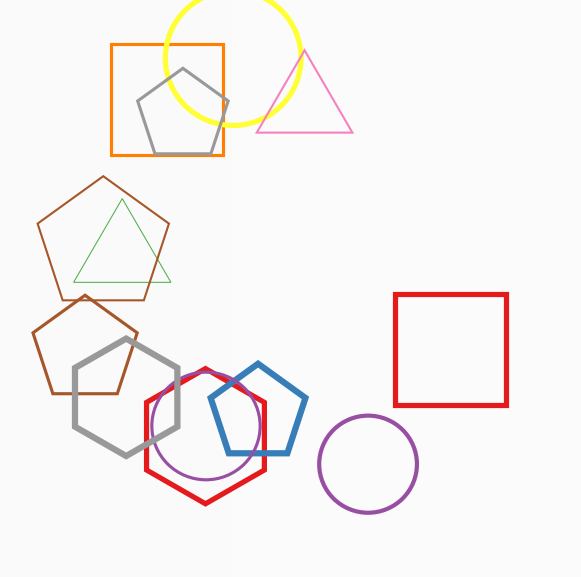[{"shape": "hexagon", "thickness": 2.5, "radius": 0.59, "center": [0.353, 0.244]}, {"shape": "square", "thickness": 2.5, "radius": 0.48, "center": [0.776, 0.394]}, {"shape": "pentagon", "thickness": 3, "radius": 0.43, "center": [0.444, 0.284]}, {"shape": "triangle", "thickness": 0.5, "radius": 0.48, "center": [0.21, 0.559]}, {"shape": "circle", "thickness": 2, "radius": 0.42, "center": [0.633, 0.195]}, {"shape": "circle", "thickness": 1.5, "radius": 0.47, "center": [0.354, 0.261]}, {"shape": "square", "thickness": 1.5, "radius": 0.48, "center": [0.288, 0.827]}, {"shape": "circle", "thickness": 2.5, "radius": 0.58, "center": [0.401, 0.899]}, {"shape": "pentagon", "thickness": 1.5, "radius": 0.47, "center": [0.146, 0.394]}, {"shape": "pentagon", "thickness": 1, "radius": 0.59, "center": [0.178, 0.575]}, {"shape": "triangle", "thickness": 1, "radius": 0.48, "center": [0.524, 0.817]}, {"shape": "hexagon", "thickness": 3, "radius": 0.51, "center": [0.217, 0.311]}, {"shape": "pentagon", "thickness": 1.5, "radius": 0.41, "center": [0.315, 0.799]}]